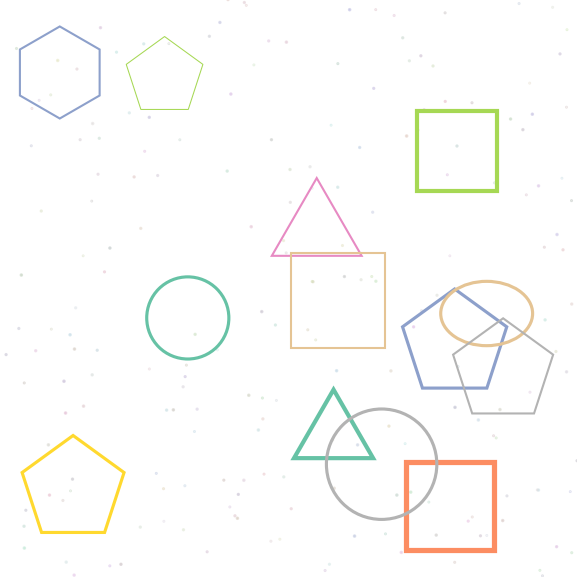[{"shape": "circle", "thickness": 1.5, "radius": 0.36, "center": [0.325, 0.449]}, {"shape": "triangle", "thickness": 2, "radius": 0.4, "center": [0.578, 0.245]}, {"shape": "square", "thickness": 2.5, "radius": 0.38, "center": [0.779, 0.123]}, {"shape": "hexagon", "thickness": 1, "radius": 0.4, "center": [0.103, 0.874]}, {"shape": "pentagon", "thickness": 1.5, "radius": 0.47, "center": [0.787, 0.404]}, {"shape": "triangle", "thickness": 1, "radius": 0.45, "center": [0.548, 0.601]}, {"shape": "square", "thickness": 2, "radius": 0.35, "center": [0.791, 0.738]}, {"shape": "pentagon", "thickness": 0.5, "radius": 0.35, "center": [0.285, 0.866]}, {"shape": "pentagon", "thickness": 1.5, "radius": 0.46, "center": [0.127, 0.152]}, {"shape": "square", "thickness": 1, "radius": 0.41, "center": [0.585, 0.479]}, {"shape": "oval", "thickness": 1.5, "radius": 0.4, "center": [0.843, 0.456]}, {"shape": "pentagon", "thickness": 1, "radius": 0.46, "center": [0.871, 0.357]}, {"shape": "circle", "thickness": 1.5, "radius": 0.48, "center": [0.661, 0.195]}]